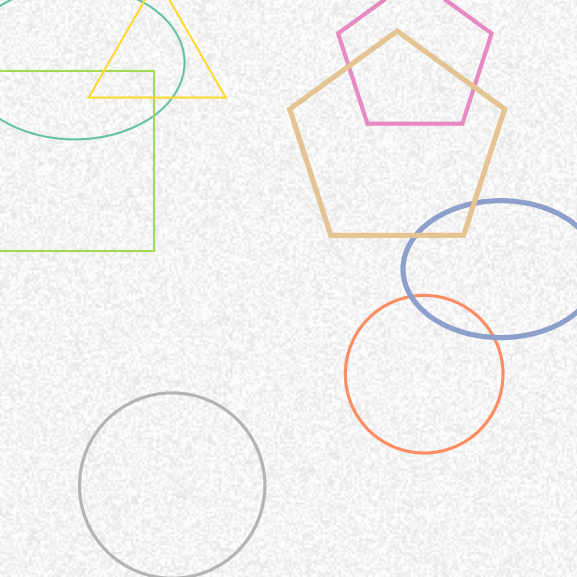[{"shape": "oval", "thickness": 1, "radius": 0.95, "center": [0.129, 0.891]}, {"shape": "circle", "thickness": 1.5, "radius": 0.68, "center": [0.735, 0.351]}, {"shape": "oval", "thickness": 2.5, "radius": 0.85, "center": [0.867, 0.533]}, {"shape": "pentagon", "thickness": 2, "radius": 0.7, "center": [0.718, 0.898]}, {"shape": "square", "thickness": 1, "radius": 0.78, "center": [0.111, 0.72]}, {"shape": "triangle", "thickness": 1, "radius": 0.69, "center": [0.272, 0.899]}, {"shape": "pentagon", "thickness": 2.5, "radius": 0.98, "center": [0.688, 0.75]}, {"shape": "circle", "thickness": 1.5, "radius": 0.8, "center": [0.298, 0.158]}]